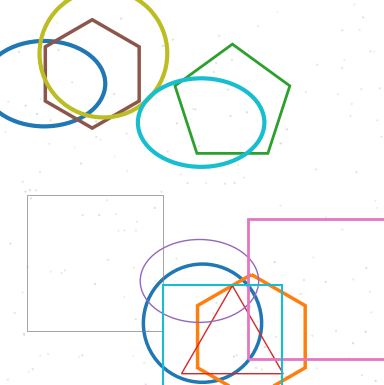[{"shape": "circle", "thickness": 2.5, "radius": 0.77, "center": [0.526, 0.161]}, {"shape": "oval", "thickness": 3, "radius": 0.79, "center": [0.115, 0.783]}, {"shape": "hexagon", "thickness": 2.5, "radius": 0.81, "center": [0.653, 0.126]}, {"shape": "pentagon", "thickness": 2, "radius": 0.78, "center": [0.604, 0.729]}, {"shape": "triangle", "thickness": 1, "radius": 0.76, "center": [0.604, 0.106]}, {"shape": "oval", "thickness": 1, "radius": 0.77, "center": [0.518, 0.27]}, {"shape": "hexagon", "thickness": 2.5, "radius": 0.7, "center": [0.24, 0.808]}, {"shape": "square", "thickness": 2, "radius": 0.91, "center": [0.825, 0.25]}, {"shape": "square", "thickness": 0.5, "radius": 0.88, "center": [0.247, 0.317]}, {"shape": "circle", "thickness": 3, "radius": 0.83, "center": [0.269, 0.861]}, {"shape": "oval", "thickness": 3, "radius": 0.82, "center": [0.522, 0.682]}, {"shape": "square", "thickness": 1.5, "radius": 0.77, "center": [0.577, 0.106]}]